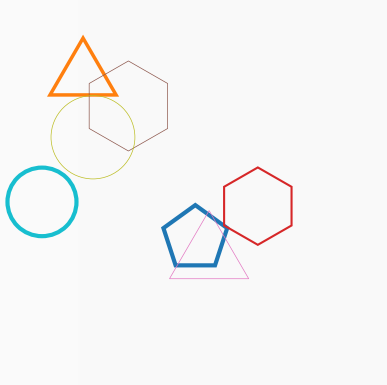[{"shape": "pentagon", "thickness": 3, "radius": 0.43, "center": [0.504, 0.381]}, {"shape": "triangle", "thickness": 2.5, "radius": 0.49, "center": [0.214, 0.803]}, {"shape": "hexagon", "thickness": 1.5, "radius": 0.5, "center": [0.665, 0.465]}, {"shape": "hexagon", "thickness": 0.5, "radius": 0.58, "center": [0.331, 0.725]}, {"shape": "triangle", "thickness": 0.5, "radius": 0.59, "center": [0.54, 0.335]}, {"shape": "circle", "thickness": 0.5, "radius": 0.54, "center": [0.24, 0.643]}, {"shape": "circle", "thickness": 3, "radius": 0.45, "center": [0.108, 0.476]}]